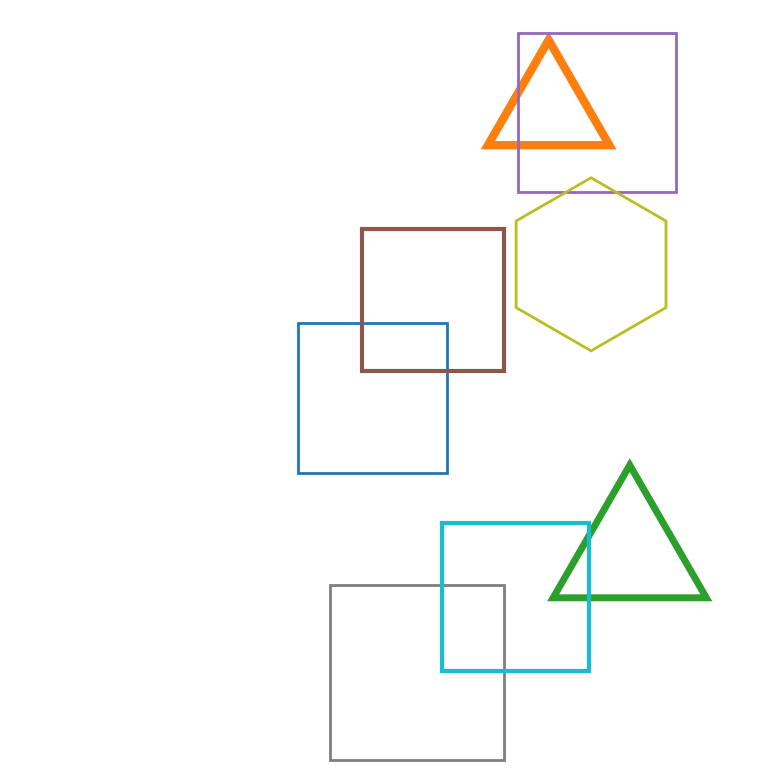[{"shape": "square", "thickness": 1, "radius": 0.49, "center": [0.484, 0.483]}, {"shape": "triangle", "thickness": 3, "radius": 0.46, "center": [0.712, 0.857]}, {"shape": "triangle", "thickness": 2.5, "radius": 0.57, "center": [0.818, 0.281]}, {"shape": "square", "thickness": 1, "radius": 0.52, "center": [0.775, 0.854]}, {"shape": "square", "thickness": 1.5, "radius": 0.46, "center": [0.562, 0.611]}, {"shape": "square", "thickness": 1, "radius": 0.57, "center": [0.541, 0.127]}, {"shape": "hexagon", "thickness": 1, "radius": 0.56, "center": [0.768, 0.657]}, {"shape": "square", "thickness": 1.5, "radius": 0.48, "center": [0.669, 0.224]}]